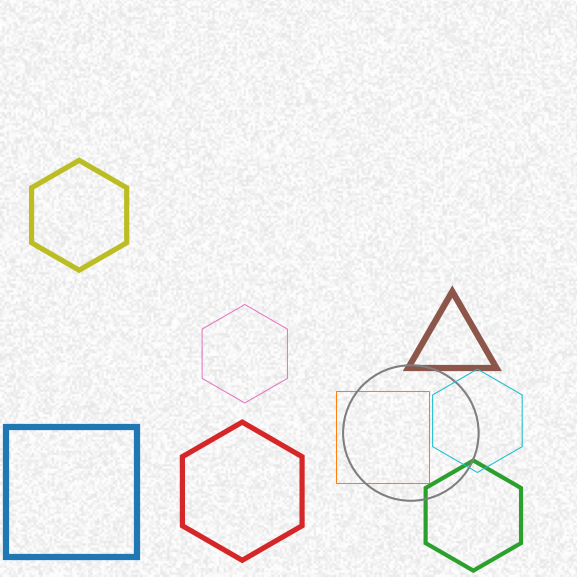[{"shape": "square", "thickness": 3, "radius": 0.57, "center": [0.124, 0.147]}, {"shape": "square", "thickness": 0.5, "radius": 0.4, "center": [0.662, 0.242]}, {"shape": "hexagon", "thickness": 2, "radius": 0.48, "center": [0.82, 0.106]}, {"shape": "hexagon", "thickness": 2.5, "radius": 0.6, "center": [0.419, 0.149]}, {"shape": "triangle", "thickness": 3, "radius": 0.44, "center": [0.783, 0.406]}, {"shape": "hexagon", "thickness": 0.5, "radius": 0.43, "center": [0.424, 0.387]}, {"shape": "circle", "thickness": 1, "radius": 0.59, "center": [0.711, 0.249]}, {"shape": "hexagon", "thickness": 2.5, "radius": 0.48, "center": [0.137, 0.626]}, {"shape": "hexagon", "thickness": 0.5, "radius": 0.45, "center": [0.827, 0.271]}]